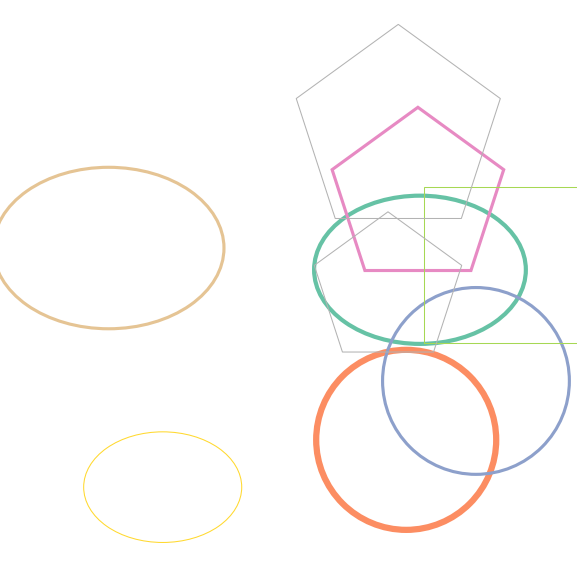[{"shape": "oval", "thickness": 2, "radius": 0.92, "center": [0.727, 0.532]}, {"shape": "circle", "thickness": 3, "radius": 0.78, "center": [0.703, 0.237]}, {"shape": "circle", "thickness": 1.5, "radius": 0.81, "center": [0.824, 0.339]}, {"shape": "pentagon", "thickness": 1.5, "radius": 0.78, "center": [0.724, 0.657]}, {"shape": "square", "thickness": 0.5, "radius": 0.68, "center": [0.869, 0.541]}, {"shape": "oval", "thickness": 0.5, "radius": 0.68, "center": [0.282, 0.156]}, {"shape": "oval", "thickness": 1.5, "radius": 1.0, "center": [0.188, 0.57]}, {"shape": "pentagon", "thickness": 0.5, "radius": 0.67, "center": [0.672, 0.498]}, {"shape": "pentagon", "thickness": 0.5, "radius": 0.93, "center": [0.69, 0.771]}]